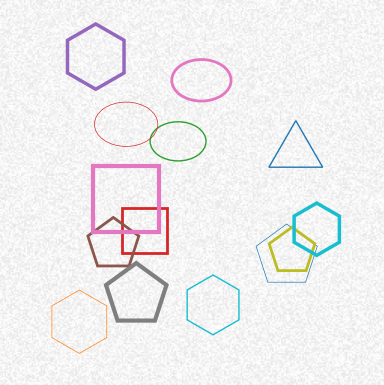[{"shape": "pentagon", "thickness": 0.5, "radius": 0.42, "center": [0.745, 0.335]}, {"shape": "triangle", "thickness": 1, "radius": 0.4, "center": [0.768, 0.606]}, {"shape": "hexagon", "thickness": 0.5, "radius": 0.41, "center": [0.206, 0.164]}, {"shape": "oval", "thickness": 1, "radius": 0.36, "center": [0.462, 0.633]}, {"shape": "oval", "thickness": 0.5, "radius": 0.41, "center": [0.328, 0.677]}, {"shape": "square", "thickness": 2, "radius": 0.29, "center": [0.375, 0.401]}, {"shape": "hexagon", "thickness": 2.5, "radius": 0.42, "center": [0.249, 0.853]}, {"shape": "pentagon", "thickness": 2, "radius": 0.35, "center": [0.294, 0.366]}, {"shape": "square", "thickness": 3, "radius": 0.43, "center": [0.328, 0.483]}, {"shape": "oval", "thickness": 2, "radius": 0.39, "center": [0.523, 0.791]}, {"shape": "pentagon", "thickness": 3, "radius": 0.41, "center": [0.354, 0.234]}, {"shape": "pentagon", "thickness": 2, "radius": 0.31, "center": [0.759, 0.348]}, {"shape": "hexagon", "thickness": 1, "radius": 0.39, "center": [0.553, 0.208]}, {"shape": "hexagon", "thickness": 2.5, "radius": 0.34, "center": [0.823, 0.405]}]